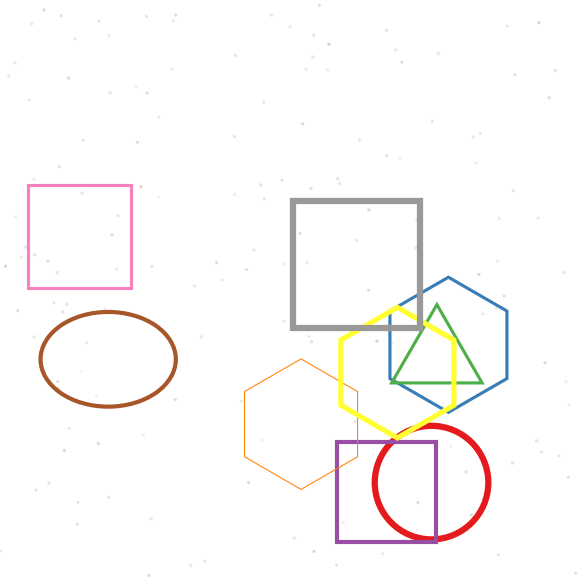[{"shape": "circle", "thickness": 3, "radius": 0.49, "center": [0.747, 0.163]}, {"shape": "hexagon", "thickness": 1.5, "radius": 0.58, "center": [0.777, 0.402]}, {"shape": "triangle", "thickness": 1.5, "radius": 0.45, "center": [0.757, 0.381]}, {"shape": "square", "thickness": 2, "radius": 0.43, "center": [0.669, 0.147]}, {"shape": "hexagon", "thickness": 0.5, "radius": 0.56, "center": [0.521, 0.265]}, {"shape": "hexagon", "thickness": 2.5, "radius": 0.56, "center": [0.688, 0.354]}, {"shape": "oval", "thickness": 2, "radius": 0.59, "center": [0.187, 0.377]}, {"shape": "square", "thickness": 1.5, "radius": 0.45, "center": [0.138, 0.589]}, {"shape": "square", "thickness": 3, "radius": 0.55, "center": [0.617, 0.541]}]